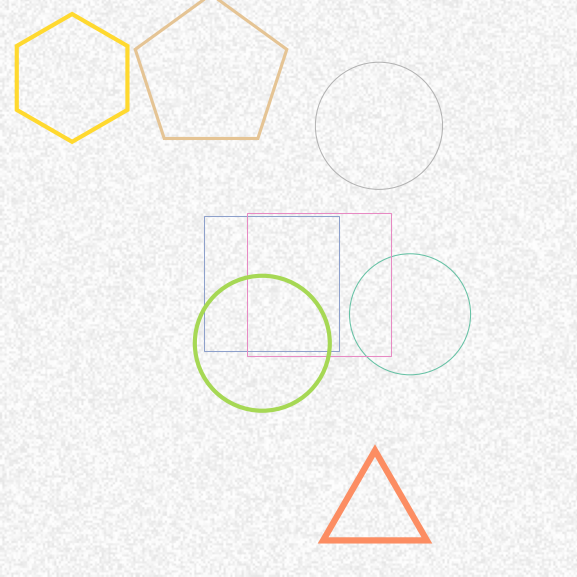[{"shape": "circle", "thickness": 0.5, "radius": 0.52, "center": [0.71, 0.455]}, {"shape": "triangle", "thickness": 3, "radius": 0.52, "center": [0.649, 0.115]}, {"shape": "square", "thickness": 0.5, "radius": 0.58, "center": [0.47, 0.508]}, {"shape": "square", "thickness": 0.5, "radius": 0.62, "center": [0.553, 0.506]}, {"shape": "circle", "thickness": 2, "radius": 0.58, "center": [0.454, 0.405]}, {"shape": "hexagon", "thickness": 2, "radius": 0.55, "center": [0.125, 0.864]}, {"shape": "pentagon", "thickness": 1.5, "radius": 0.69, "center": [0.365, 0.871]}, {"shape": "circle", "thickness": 0.5, "radius": 0.55, "center": [0.656, 0.781]}]